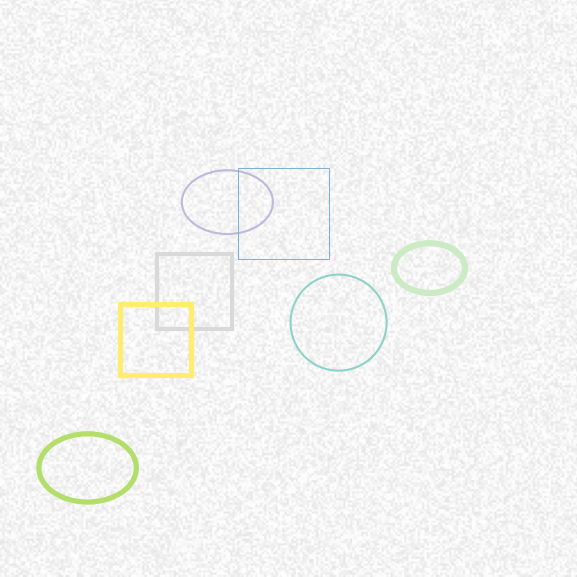[{"shape": "circle", "thickness": 1, "radius": 0.42, "center": [0.586, 0.441]}, {"shape": "oval", "thickness": 1, "radius": 0.39, "center": [0.394, 0.649]}, {"shape": "square", "thickness": 0.5, "radius": 0.39, "center": [0.491, 0.629]}, {"shape": "oval", "thickness": 2.5, "radius": 0.42, "center": [0.152, 0.189]}, {"shape": "square", "thickness": 2, "radius": 0.33, "center": [0.337, 0.494]}, {"shape": "oval", "thickness": 3, "radius": 0.31, "center": [0.744, 0.535]}, {"shape": "square", "thickness": 2.5, "radius": 0.3, "center": [0.269, 0.411]}]